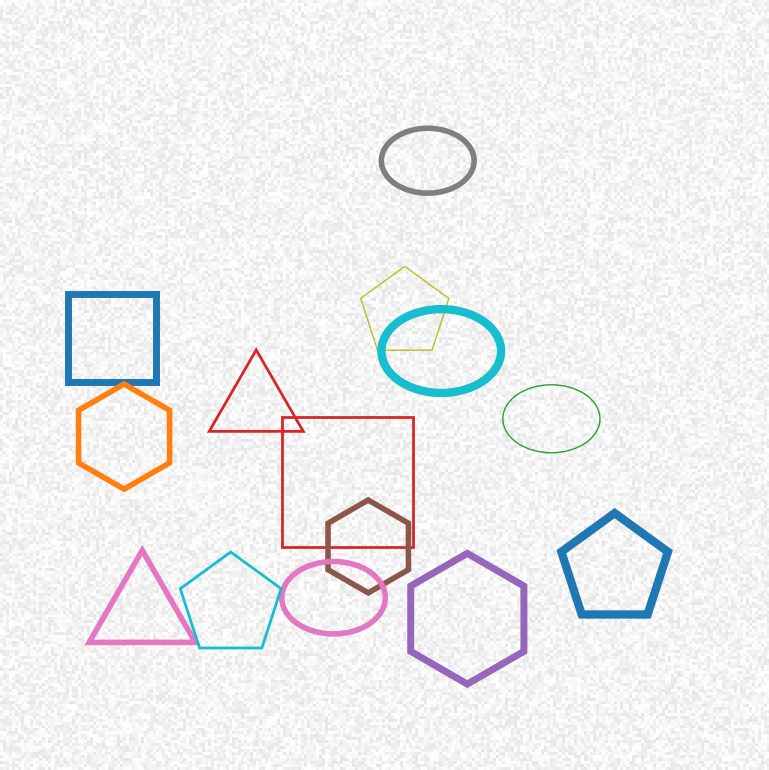[{"shape": "square", "thickness": 2.5, "radius": 0.29, "center": [0.146, 0.561]}, {"shape": "pentagon", "thickness": 3, "radius": 0.36, "center": [0.798, 0.261]}, {"shape": "hexagon", "thickness": 2, "radius": 0.34, "center": [0.161, 0.433]}, {"shape": "oval", "thickness": 0.5, "radius": 0.32, "center": [0.716, 0.456]}, {"shape": "triangle", "thickness": 1, "radius": 0.35, "center": [0.333, 0.475]}, {"shape": "square", "thickness": 1, "radius": 0.42, "center": [0.451, 0.374]}, {"shape": "hexagon", "thickness": 2.5, "radius": 0.42, "center": [0.607, 0.196]}, {"shape": "hexagon", "thickness": 2, "radius": 0.3, "center": [0.478, 0.29]}, {"shape": "oval", "thickness": 2, "radius": 0.34, "center": [0.433, 0.224]}, {"shape": "triangle", "thickness": 2, "radius": 0.4, "center": [0.185, 0.206]}, {"shape": "oval", "thickness": 2, "radius": 0.3, "center": [0.555, 0.791]}, {"shape": "pentagon", "thickness": 0.5, "radius": 0.3, "center": [0.526, 0.594]}, {"shape": "pentagon", "thickness": 1, "radius": 0.34, "center": [0.3, 0.214]}, {"shape": "oval", "thickness": 3, "radius": 0.39, "center": [0.573, 0.544]}]